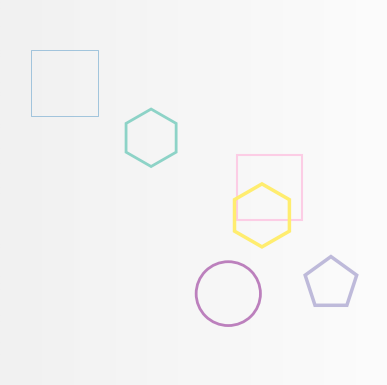[{"shape": "hexagon", "thickness": 2, "radius": 0.37, "center": [0.39, 0.642]}, {"shape": "pentagon", "thickness": 2.5, "radius": 0.35, "center": [0.854, 0.264]}, {"shape": "square", "thickness": 0.5, "radius": 0.43, "center": [0.167, 0.784]}, {"shape": "square", "thickness": 1.5, "radius": 0.42, "center": [0.695, 0.513]}, {"shape": "circle", "thickness": 2, "radius": 0.41, "center": [0.589, 0.237]}, {"shape": "hexagon", "thickness": 2.5, "radius": 0.41, "center": [0.676, 0.441]}]